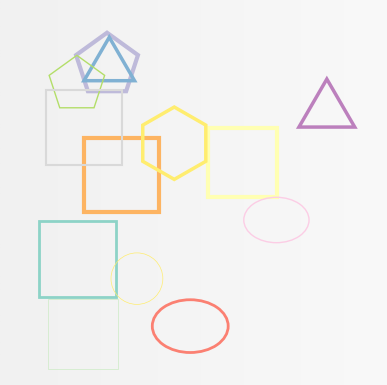[{"shape": "square", "thickness": 2, "radius": 0.5, "center": [0.199, 0.326]}, {"shape": "square", "thickness": 3, "radius": 0.44, "center": [0.625, 0.578]}, {"shape": "pentagon", "thickness": 3, "radius": 0.42, "center": [0.276, 0.831]}, {"shape": "oval", "thickness": 2, "radius": 0.49, "center": [0.491, 0.153]}, {"shape": "triangle", "thickness": 2.5, "radius": 0.38, "center": [0.282, 0.828]}, {"shape": "square", "thickness": 3, "radius": 0.48, "center": [0.314, 0.546]}, {"shape": "pentagon", "thickness": 1, "radius": 0.38, "center": [0.198, 0.781]}, {"shape": "oval", "thickness": 1, "radius": 0.42, "center": [0.713, 0.429]}, {"shape": "square", "thickness": 1.5, "radius": 0.49, "center": [0.216, 0.669]}, {"shape": "triangle", "thickness": 2.5, "radius": 0.42, "center": [0.843, 0.712]}, {"shape": "square", "thickness": 0.5, "radius": 0.45, "center": [0.215, 0.132]}, {"shape": "circle", "thickness": 0.5, "radius": 0.33, "center": [0.353, 0.276]}, {"shape": "hexagon", "thickness": 2.5, "radius": 0.47, "center": [0.45, 0.628]}]